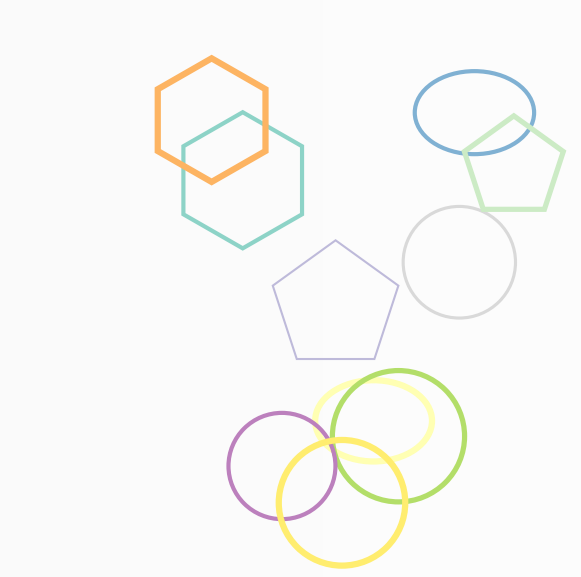[{"shape": "hexagon", "thickness": 2, "radius": 0.59, "center": [0.418, 0.687]}, {"shape": "oval", "thickness": 3, "radius": 0.5, "center": [0.643, 0.27]}, {"shape": "pentagon", "thickness": 1, "radius": 0.57, "center": [0.577, 0.469]}, {"shape": "oval", "thickness": 2, "radius": 0.51, "center": [0.816, 0.804]}, {"shape": "hexagon", "thickness": 3, "radius": 0.54, "center": [0.364, 0.791]}, {"shape": "circle", "thickness": 2.5, "radius": 0.57, "center": [0.686, 0.244]}, {"shape": "circle", "thickness": 1.5, "radius": 0.48, "center": [0.79, 0.545]}, {"shape": "circle", "thickness": 2, "radius": 0.46, "center": [0.485, 0.192]}, {"shape": "pentagon", "thickness": 2.5, "radius": 0.45, "center": [0.884, 0.709]}, {"shape": "circle", "thickness": 3, "radius": 0.54, "center": [0.588, 0.129]}]